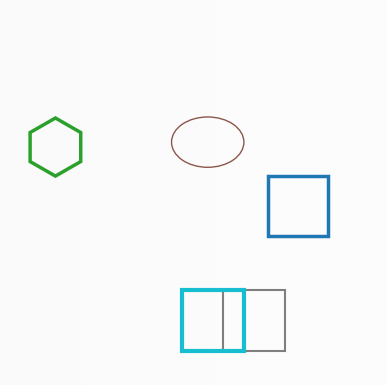[{"shape": "square", "thickness": 2.5, "radius": 0.39, "center": [0.768, 0.466]}, {"shape": "hexagon", "thickness": 2.5, "radius": 0.38, "center": [0.143, 0.618]}, {"shape": "oval", "thickness": 1, "radius": 0.47, "center": [0.536, 0.631]}, {"shape": "square", "thickness": 1.5, "radius": 0.4, "center": [0.655, 0.167]}, {"shape": "square", "thickness": 3, "radius": 0.4, "center": [0.549, 0.167]}]